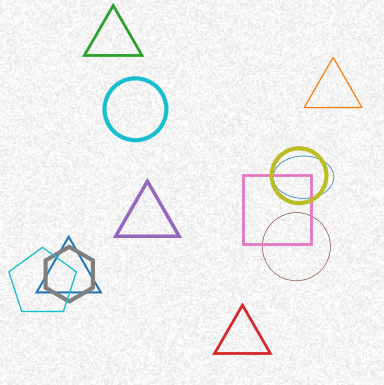[{"shape": "triangle", "thickness": 1.5, "radius": 0.48, "center": [0.178, 0.289]}, {"shape": "oval", "thickness": 0.5, "radius": 0.39, "center": [0.788, 0.54]}, {"shape": "triangle", "thickness": 1, "radius": 0.43, "center": [0.865, 0.764]}, {"shape": "triangle", "thickness": 2, "radius": 0.43, "center": [0.294, 0.899]}, {"shape": "triangle", "thickness": 2, "radius": 0.42, "center": [0.63, 0.124]}, {"shape": "triangle", "thickness": 2.5, "radius": 0.48, "center": [0.383, 0.434]}, {"shape": "circle", "thickness": 0.5, "radius": 0.44, "center": [0.77, 0.359]}, {"shape": "square", "thickness": 2, "radius": 0.45, "center": [0.719, 0.456]}, {"shape": "hexagon", "thickness": 3, "radius": 0.35, "center": [0.18, 0.288]}, {"shape": "circle", "thickness": 3, "radius": 0.36, "center": [0.777, 0.544]}, {"shape": "circle", "thickness": 3, "radius": 0.4, "center": [0.352, 0.716]}, {"shape": "pentagon", "thickness": 1, "radius": 0.46, "center": [0.111, 0.265]}]